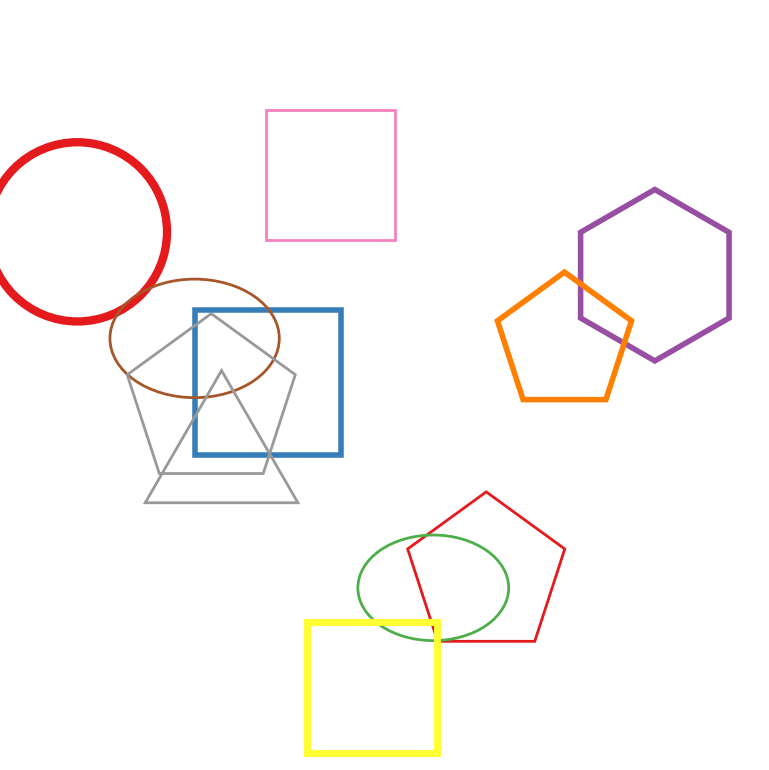[{"shape": "pentagon", "thickness": 1, "radius": 0.54, "center": [0.631, 0.254]}, {"shape": "circle", "thickness": 3, "radius": 0.58, "center": [0.101, 0.699]}, {"shape": "square", "thickness": 2, "radius": 0.47, "center": [0.348, 0.503]}, {"shape": "oval", "thickness": 1, "radius": 0.49, "center": [0.563, 0.237]}, {"shape": "hexagon", "thickness": 2, "radius": 0.56, "center": [0.85, 0.643]}, {"shape": "pentagon", "thickness": 2, "radius": 0.46, "center": [0.733, 0.555]}, {"shape": "square", "thickness": 2.5, "radius": 0.42, "center": [0.483, 0.107]}, {"shape": "oval", "thickness": 1, "radius": 0.55, "center": [0.253, 0.561]}, {"shape": "square", "thickness": 1, "radius": 0.42, "center": [0.429, 0.772]}, {"shape": "triangle", "thickness": 1, "radius": 0.57, "center": [0.288, 0.404]}, {"shape": "pentagon", "thickness": 1, "radius": 0.57, "center": [0.274, 0.478]}]